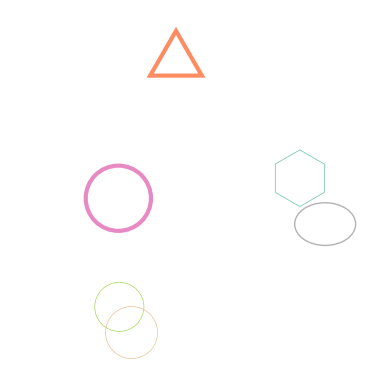[{"shape": "hexagon", "thickness": 0.5, "radius": 0.37, "center": [0.779, 0.537]}, {"shape": "triangle", "thickness": 3, "radius": 0.39, "center": [0.457, 0.842]}, {"shape": "circle", "thickness": 3, "radius": 0.42, "center": [0.307, 0.485]}, {"shape": "circle", "thickness": 0.5, "radius": 0.32, "center": [0.31, 0.203]}, {"shape": "circle", "thickness": 0.5, "radius": 0.34, "center": [0.342, 0.136]}, {"shape": "oval", "thickness": 1, "radius": 0.4, "center": [0.845, 0.418]}]